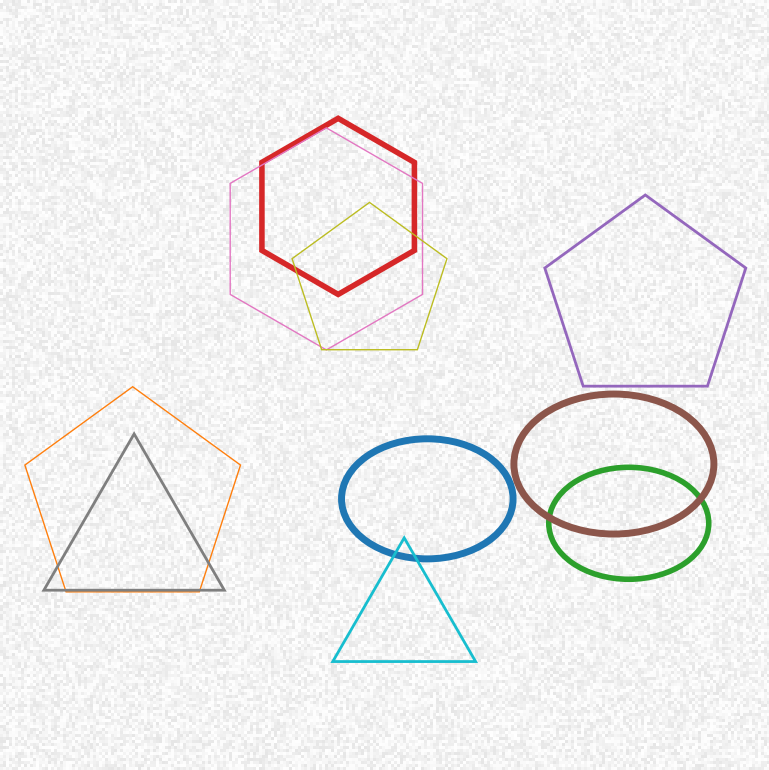[{"shape": "oval", "thickness": 2.5, "radius": 0.56, "center": [0.555, 0.352]}, {"shape": "pentagon", "thickness": 0.5, "radius": 0.74, "center": [0.172, 0.351]}, {"shape": "oval", "thickness": 2, "radius": 0.52, "center": [0.817, 0.32]}, {"shape": "hexagon", "thickness": 2, "radius": 0.57, "center": [0.439, 0.732]}, {"shape": "pentagon", "thickness": 1, "radius": 0.69, "center": [0.838, 0.61]}, {"shape": "oval", "thickness": 2.5, "radius": 0.65, "center": [0.797, 0.397]}, {"shape": "hexagon", "thickness": 0.5, "radius": 0.72, "center": [0.424, 0.69]}, {"shape": "triangle", "thickness": 1, "radius": 0.68, "center": [0.174, 0.301]}, {"shape": "pentagon", "thickness": 0.5, "radius": 0.53, "center": [0.48, 0.631]}, {"shape": "triangle", "thickness": 1, "radius": 0.54, "center": [0.525, 0.194]}]